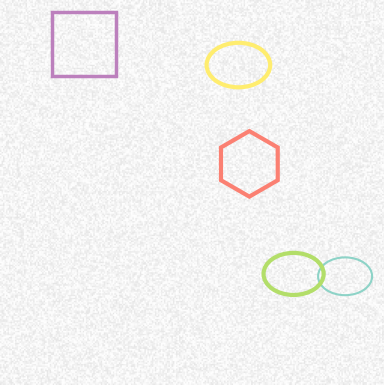[{"shape": "oval", "thickness": 1.5, "radius": 0.35, "center": [0.896, 0.282]}, {"shape": "hexagon", "thickness": 3, "radius": 0.43, "center": [0.648, 0.574]}, {"shape": "oval", "thickness": 3, "radius": 0.39, "center": [0.763, 0.289]}, {"shape": "square", "thickness": 2.5, "radius": 0.42, "center": [0.218, 0.886]}, {"shape": "oval", "thickness": 3, "radius": 0.41, "center": [0.619, 0.831]}]